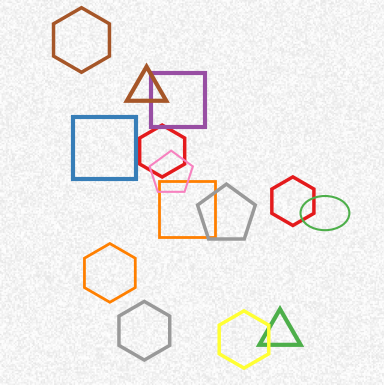[{"shape": "hexagon", "thickness": 2.5, "radius": 0.32, "center": [0.761, 0.477]}, {"shape": "hexagon", "thickness": 2.5, "radius": 0.34, "center": [0.421, 0.608]}, {"shape": "square", "thickness": 3, "radius": 0.41, "center": [0.271, 0.615]}, {"shape": "oval", "thickness": 1.5, "radius": 0.32, "center": [0.844, 0.447]}, {"shape": "triangle", "thickness": 3, "radius": 0.31, "center": [0.727, 0.135]}, {"shape": "square", "thickness": 3, "radius": 0.35, "center": [0.462, 0.74]}, {"shape": "hexagon", "thickness": 2, "radius": 0.38, "center": [0.285, 0.291]}, {"shape": "square", "thickness": 2, "radius": 0.36, "center": [0.487, 0.456]}, {"shape": "hexagon", "thickness": 2.5, "radius": 0.37, "center": [0.634, 0.118]}, {"shape": "hexagon", "thickness": 2.5, "radius": 0.42, "center": [0.212, 0.896]}, {"shape": "triangle", "thickness": 3, "radius": 0.3, "center": [0.381, 0.768]}, {"shape": "pentagon", "thickness": 1.5, "radius": 0.3, "center": [0.445, 0.55]}, {"shape": "hexagon", "thickness": 2.5, "radius": 0.38, "center": [0.375, 0.141]}, {"shape": "pentagon", "thickness": 2.5, "radius": 0.39, "center": [0.588, 0.443]}]